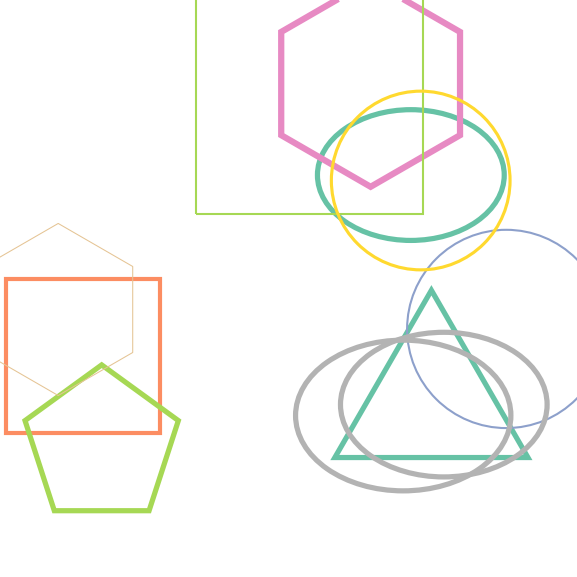[{"shape": "oval", "thickness": 2.5, "radius": 0.81, "center": [0.711, 0.696]}, {"shape": "triangle", "thickness": 2.5, "radius": 0.97, "center": [0.747, 0.303]}, {"shape": "square", "thickness": 2, "radius": 0.67, "center": [0.144, 0.383]}, {"shape": "circle", "thickness": 1, "radius": 0.86, "center": [0.877, 0.43]}, {"shape": "hexagon", "thickness": 3, "radius": 0.89, "center": [0.642, 0.854]}, {"shape": "pentagon", "thickness": 2.5, "radius": 0.7, "center": [0.176, 0.228]}, {"shape": "square", "thickness": 1, "radius": 0.98, "center": [0.536, 0.826]}, {"shape": "circle", "thickness": 1.5, "radius": 0.77, "center": [0.729, 0.687]}, {"shape": "hexagon", "thickness": 0.5, "radius": 0.74, "center": [0.101, 0.463]}, {"shape": "oval", "thickness": 2.5, "radius": 0.89, "center": [0.768, 0.299]}, {"shape": "oval", "thickness": 2.5, "radius": 0.93, "center": [0.698, 0.28]}]